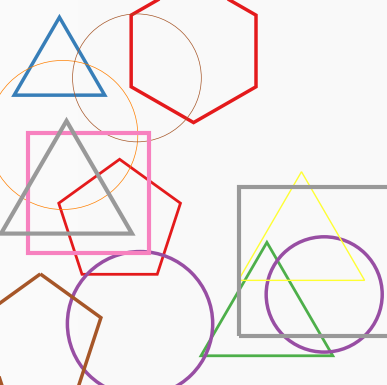[{"shape": "hexagon", "thickness": 2.5, "radius": 0.93, "center": [0.5, 0.868]}, {"shape": "pentagon", "thickness": 2, "radius": 0.83, "center": [0.309, 0.421]}, {"shape": "triangle", "thickness": 2.5, "radius": 0.67, "center": [0.153, 0.82]}, {"shape": "triangle", "thickness": 2, "radius": 0.98, "center": [0.689, 0.174]}, {"shape": "circle", "thickness": 2.5, "radius": 0.75, "center": [0.837, 0.235]}, {"shape": "circle", "thickness": 2.5, "radius": 0.94, "center": [0.361, 0.159]}, {"shape": "circle", "thickness": 0.5, "radius": 0.97, "center": [0.162, 0.649]}, {"shape": "triangle", "thickness": 1, "radius": 0.94, "center": [0.778, 0.366]}, {"shape": "circle", "thickness": 0.5, "radius": 0.83, "center": [0.353, 0.798]}, {"shape": "pentagon", "thickness": 2.5, "radius": 0.82, "center": [0.104, 0.124]}, {"shape": "square", "thickness": 3, "radius": 0.78, "center": [0.228, 0.499]}, {"shape": "triangle", "thickness": 3, "radius": 0.98, "center": [0.172, 0.491]}, {"shape": "square", "thickness": 3, "radius": 0.97, "center": [0.812, 0.321]}]